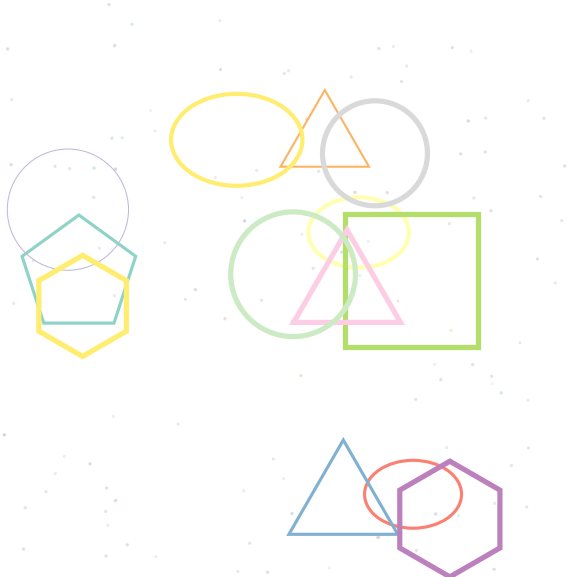[{"shape": "pentagon", "thickness": 1.5, "radius": 0.52, "center": [0.137, 0.523]}, {"shape": "oval", "thickness": 2, "radius": 0.43, "center": [0.621, 0.597]}, {"shape": "circle", "thickness": 0.5, "radius": 0.52, "center": [0.118, 0.636]}, {"shape": "oval", "thickness": 1.5, "radius": 0.42, "center": [0.715, 0.143]}, {"shape": "triangle", "thickness": 1.5, "radius": 0.54, "center": [0.594, 0.128]}, {"shape": "triangle", "thickness": 1, "radius": 0.44, "center": [0.562, 0.755]}, {"shape": "square", "thickness": 2.5, "radius": 0.58, "center": [0.713, 0.513]}, {"shape": "triangle", "thickness": 2.5, "radius": 0.53, "center": [0.601, 0.494]}, {"shape": "circle", "thickness": 2.5, "radius": 0.45, "center": [0.649, 0.734]}, {"shape": "hexagon", "thickness": 2.5, "radius": 0.5, "center": [0.779, 0.1]}, {"shape": "circle", "thickness": 2.5, "radius": 0.54, "center": [0.508, 0.524]}, {"shape": "hexagon", "thickness": 2.5, "radius": 0.44, "center": [0.143, 0.469]}, {"shape": "oval", "thickness": 2, "radius": 0.57, "center": [0.41, 0.757]}]